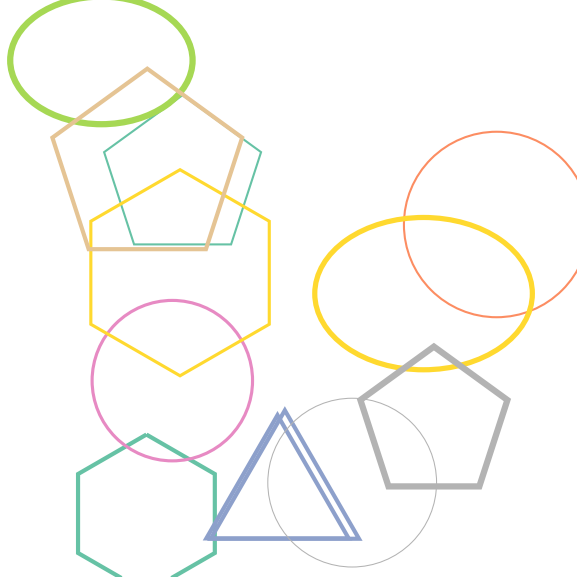[{"shape": "hexagon", "thickness": 2, "radius": 0.68, "center": [0.254, 0.11]}, {"shape": "pentagon", "thickness": 1, "radius": 0.71, "center": [0.316, 0.692]}, {"shape": "circle", "thickness": 1, "radius": 0.8, "center": [0.86, 0.61]}, {"shape": "triangle", "thickness": 2, "radius": 0.74, "center": [0.493, 0.14]}, {"shape": "triangle", "thickness": 2, "radius": 0.71, "center": [0.481, 0.138]}, {"shape": "circle", "thickness": 1.5, "radius": 0.69, "center": [0.298, 0.34]}, {"shape": "oval", "thickness": 3, "radius": 0.79, "center": [0.176, 0.895]}, {"shape": "oval", "thickness": 2.5, "radius": 0.94, "center": [0.733, 0.491]}, {"shape": "hexagon", "thickness": 1.5, "radius": 0.89, "center": [0.312, 0.527]}, {"shape": "pentagon", "thickness": 2, "radius": 0.86, "center": [0.255, 0.707]}, {"shape": "pentagon", "thickness": 3, "radius": 0.67, "center": [0.751, 0.265]}, {"shape": "circle", "thickness": 0.5, "radius": 0.73, "center": [0.61, 0.163]}]